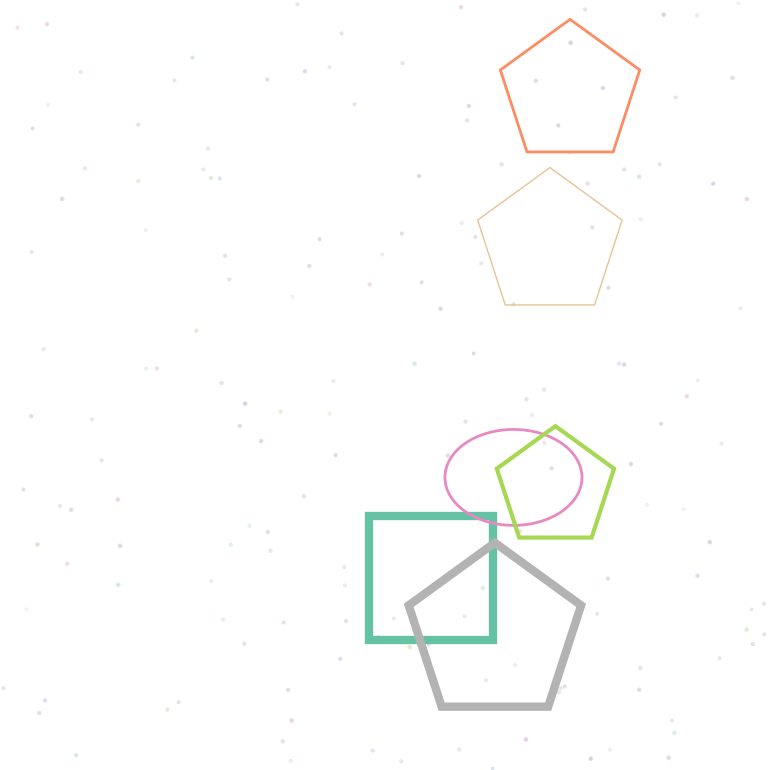[{"shape": "square", "thickness": 3, "radius": 0.4, "center": [0.56, 0.249]}, {"shape": "pentagon", "thickness": 1, "radius": 0.48, "center": [0.74, 0.88]}, {"shape": "oval", "thickness": 1, "radius": 0.44, "center": [0.667, 0.38]}, {"shape": "pentagon", "thickness": 1.5, "radius": 0.4, "center": [0.721, 0.367]}, {"shape": "pentagon", "thickness": 0.5, "radius": 0.49, "center": [0.714, 0.684]}, {"shape": "pentagon", "thickness": 3, "radius": 0.59, "center": [0.643, 0.177]}]